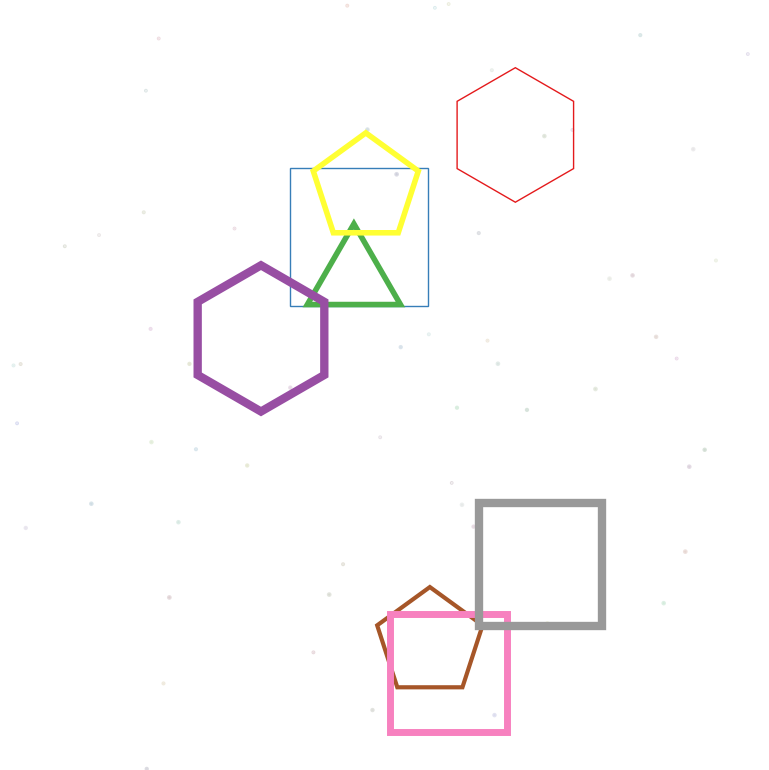[{"shape": "hexagon", "thickness": 0.5, "radius": 0.44, "center": [0.669, 0.825]}, {"shape": "square", "thickness": 0.5, "radius": 0.45, "center": [0.466, 0.693]}, {"shape": "triangle", "thickness": 2, "radius": 0.35, "center": [0.46, 0.639]}, {"shape": "hexagon", "thickness": 3, "radius": 0.47, "center": [0.339, 0.56]}, {"shape": "pentagon", "thickness": 2, "radius": 0.36, "center": [0.475, 0.756]}, {"shape": "pentagon", "thickness": 1.5, "radius": 0.36, "center": [0.558, 0.166]}, {"shape": "square", "thickness": 2.5, "radius": 0.38, "center": [0.583, 0.126]}, {"shape": "square", "thickness": 3, "radius": 0.4, "center": [0.702, 0.267]}]